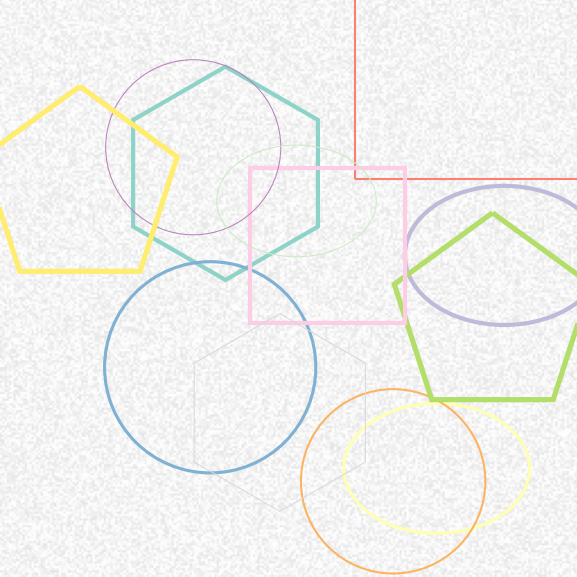[{"shape": "hexagon", "thickness": 2, "radius": 0.92, "center": [0.391, 0.699]}, {"shape": "oval", "thickness": 1.5, "radius": 0.8, "center": [0.756, 0.188]}, {"shape": "oval", "thickness": 2, "radius": 0.86, "center": [0.873, 0.557]}, {"shape": "square", "thickness": 1, "radius": 0.99, "center": [0.813, 0.887]}, {"shape": "circle", "thickness": 1.5, "radius": 0.91, "center": [0.364, 0.363]}, {"shape": "circle", "thickness": 1, "radius": 0.8, "center": [0.681, 0.166]}, {"shape": "pentagon", "thickness": 2.5, "radius": 0.89, "center": [0.853, 0.452]}, {"shape": "square", "thickness": 2, "radius": 0.67, "center": [0.567, 0.574]}, {"shape": "hexagon", "thickness": 0.5, "radius": 0.86, "center": [0.484, 0.285]}, {"shape": "circle", "thickness": 0.5, "radius": 0.76, "center": [0.335, 0.744]}, {"shape": "oval", "thickness": 0.5, "radius": 0.69, "center": [0.513, 0.651]}, {"shape": "pentagon", "thickness": 2.5, "radius": 0.89, "center": [0.138, 0.673]}]